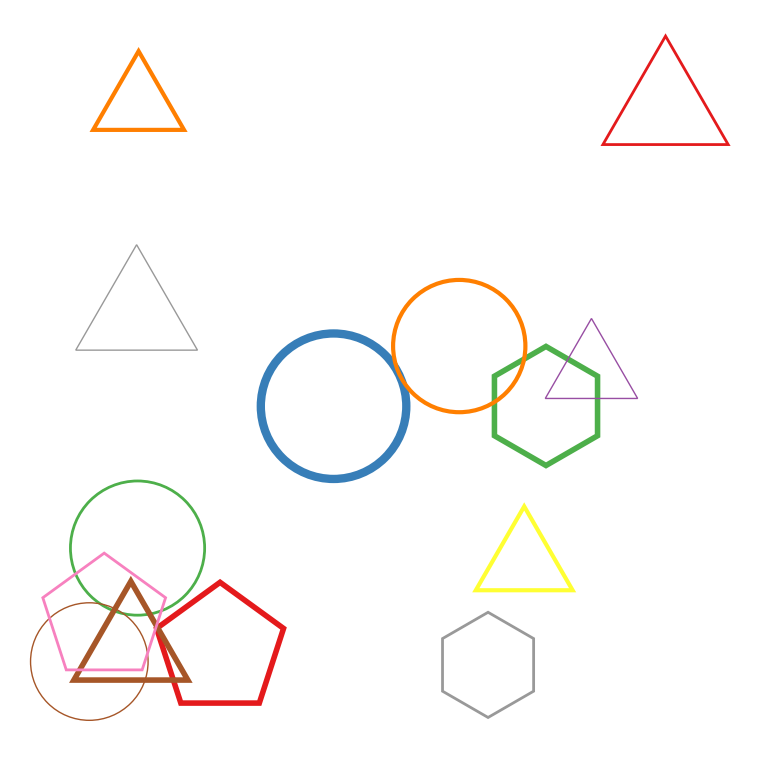[{"shape": "triangle", "thickness": 1, "radius": 0.47, "center": [0.864, 0.859]}, {"shape": "pentagon", "thickness": 2, "radius": 0.43, "center": [0.286, 0.157]}, {"shape": "circle", "thickness": 3, "radius": 0.47, "center": [0.433, 0.472]}, {"shape": "hexagon", "thickness": 2, "radius": 0.39, "center": [0.709, 0.473]}, {"shape": "circle", "thickness": 1, "radius": 0.44, "center": [0.179, 0.288]}, {"shape": "triangle", "thickness": 0.5, "radius": 0.35, "center": [0.768, 0.517]}, {"shape": "circle", "thickness": 1.5, "radius": 0.43, "center": [0.596, 0.551]}, {"shape": "triangle", "thickness": 1.5, "radius": 0.34, "center": [0.18, 0.865]}, {"shape": "triangle", "thickness": 1.5, "radius": 0.36, "center": [0.681, 0.27]}, {"shape": "circle", "thickness": 0.5, "radius": 0.38, "center": [0.116, 0.141]}, {"shape": "triangle", "thickness": 2, "radius": 0.43, "center": [0.17, 0.16]}, {"shape": "pentagon", "thickness": 1, "radius": 0.42, "center": [0.135, 0.198]}, {"shape": "triangle", "thickness": 0.5, "radius": 0.46, "center": [0.177, 0.591]}, {"shape": "hexagon", "thickness": 1, "radius": 0.34, "center": [0.634, 0.137]}]